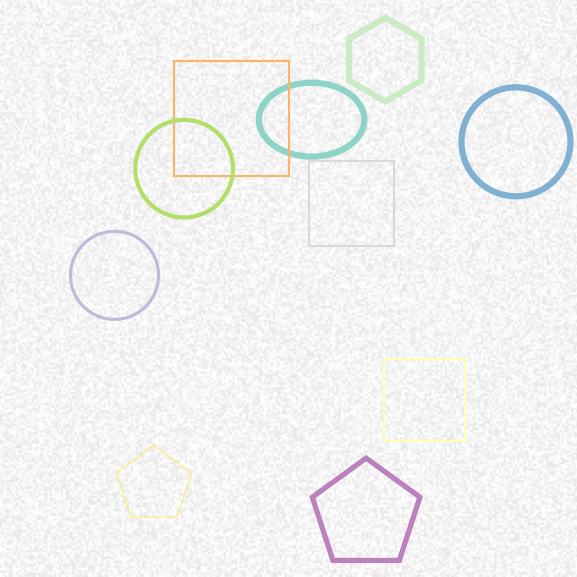[{"shape": "oval", "thickness": 3, "radius": 0.46, "center": [0.54, 0.792]}, {"shape": "square", "thickness": 1, "radius": 0.35, "center": [0.735, 0.306]}, {"shape": "circle", "thickness": 1.5, "radius": 0.38, "center": [0.198, 0.522]}, {"shape": "circle", "thickness": 3, "radius": 0.47, "center": [0.893, 0.754]}, {"shape": "square", "thickness": 1, "radius": 0.5, "center": [0.401, 0.794]}, {"shape": "circle", "thickness": 2, "radius": 0.42, "center": [0.319, 0.707]}, {"shape": "square", "thickness": 1, "radius": 0.37, "center": [0.609, 0.647]}, {"shape": "pentagon", "thickness": 2.5, "radius": 0.49, "center": [0.634, 0.108]}, {"shape": "hexagon", "thickness": 3, "radius": 0.36, "center": [0.667, 0.896]}, {"shape": "pentagon", "thickness": 0.5, "radius": 0.34, "center": [0.266, 0.159]}]